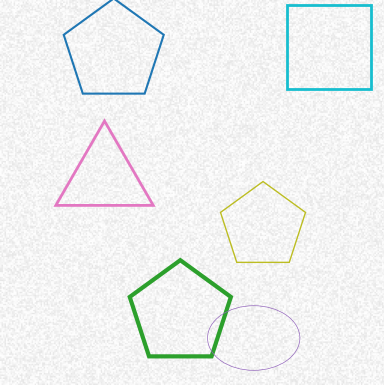[{"shape": "pentagon", "thickness": 1.5, "radius": 0.68, "center": [0.295, 0.867]}, {"shape": "pentagon", "thickness": 3, "radius": 0.69, "center": [0.468, 0.186]}, {"shape": "oval", "thickness": 0.5, "radius": 0.6, "center": [0.659, 0.122]}, {"shape": "triangle", "thickness": 2, "radius": 0.73, "center": [0.271, 0.54]}, {"shape": "pentagon", "thickness": 1, "radius": 0.58, "center": [0.683, 0.412]}, {"shape": "square", "thickness": 2, "radius": 0.54, "center": [0.855, 0.878]}]